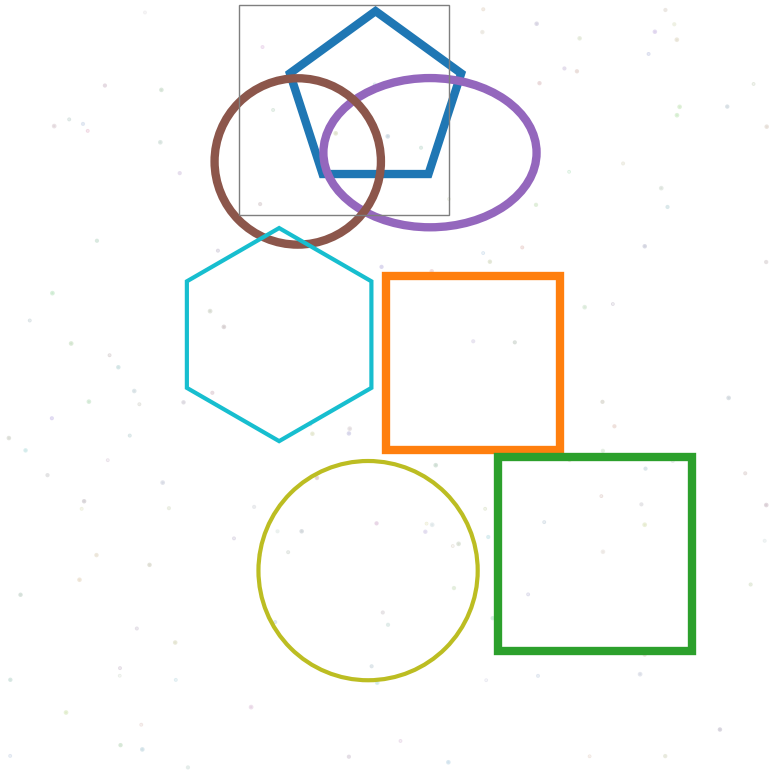[{"shape": "pentagon", "thickness": 3, "radius": 0.58, "center": [0.488, 0.869]}, {"shape": "square", "thickness": 3, "radius": 0.57, "center": [0.614, 0.529]}, {"shape": "square", "thickness": 3, "radius": 0.63, "center": [0.773, 0.28]}, {"shape": "oval", "thickness": 3, "radius": 0.69, "center": [0.558, 0.802]}, {"shape": "circle", "thickness": 3, "radius": 0.54, "center": [0.387, 0.79]}, {"shape": "square", "thickness": 0.5, "radius": 0.68, "center": [0.447, 0.857]}, {"shape": "circle", "thickness": 1.5, "radius": 0.71, "center": [0.478, 0.259]}, {"shape": "hexagon", "thickness": 1.5, "radius": 0.69, "center": [0.363, 0.565]}]